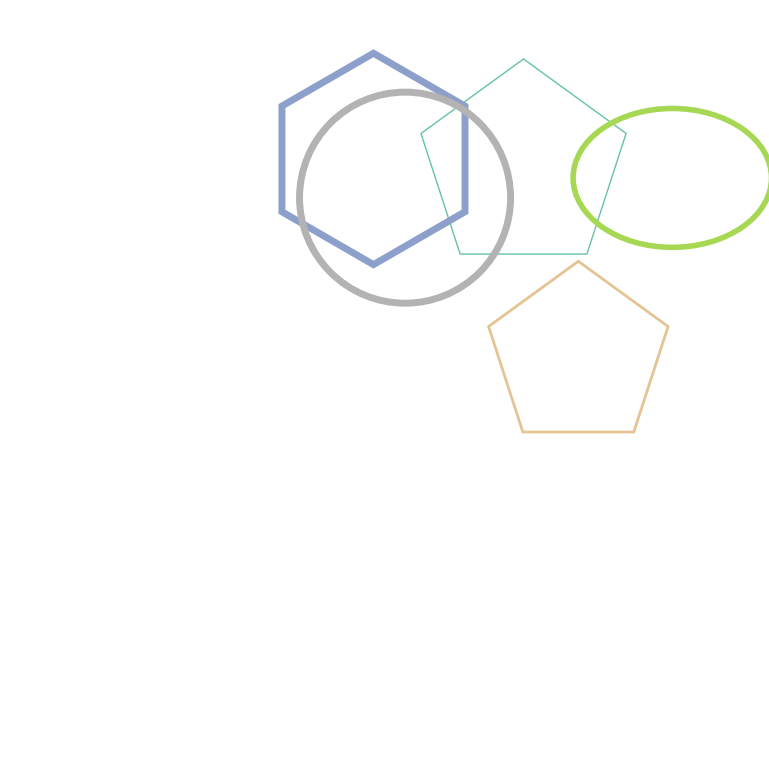[{"shape": "pentagon", "thickness": 0.5, "radius": 0.7, "center": [0.68, 0.783]}, {"shape": "hexagon", "thickness": 2.5, "radius": 0.69, "center": [0.485, 0.794]}, {"shape": "oval", "thickness": 2, "radius": 0.64, "center": [0.873, 0.769]}, {"shape": "pentagon", "thickness": 1, "radius": 0.61, "center": [0.751, 0.538]}, {"shape": "circle", "thickness": 2.5, "radius": 0.69, "center": [0.526, 0.743]}]